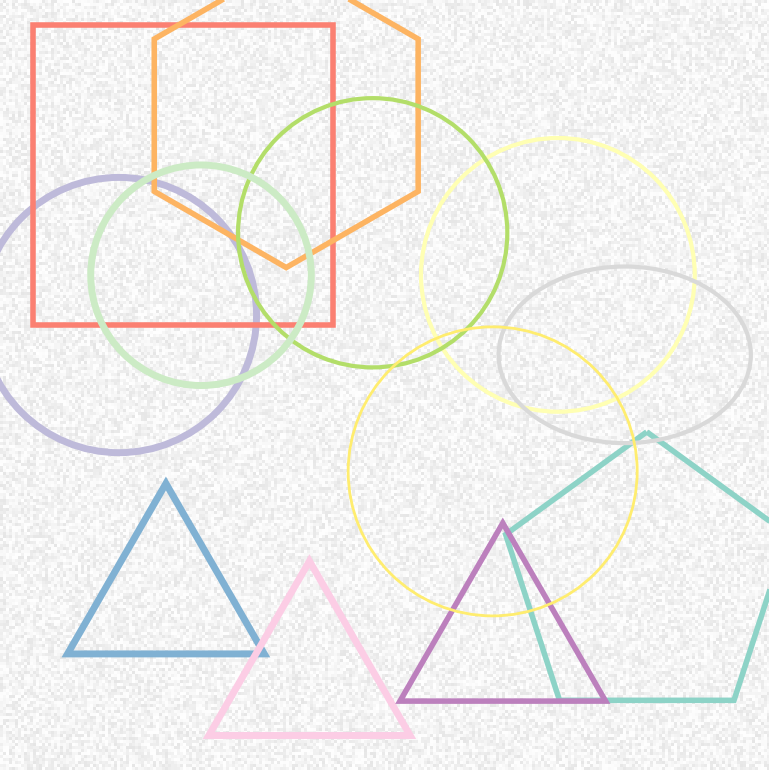[{"shape": "pentagon", "thickness": 2, "radius": 0.96, "center": [0.84, 0.246]}, {"shape": "circle", "thickness": 1.5, "radius": 0.89, "center": [0.725, 0.643]}, {"shape": "circle", "thickness": 2.5, "radius": 0.89, "center": [0.154, 0.591]}, {"shape": "square", "thickness": 2, "radius": 0.98, "center": [0.237, 0.773]}, {"shape": "triangle", "thickness": 2.5, "radius": 0.74, "center": [0.215, 0.225]}, {"shape": "hexagon", "thickness": 2, "radius": 0.99, "center": [0.372, 0.85]}, {"shape": "circle", "thickness": 1.5, "radius": 0.87, "center": [0.484, 0.698]}, {"shape": "triangle", "thickness": 2.5, "radius": 0.75, "center": [0.402, 0.12]}, {"shape": "oval", "thickness": 1.5, "radius": 0.82, "center": [0.811, 0.539]}, {"shape": "triangle", "thickness": 2, "radius": 0.77, "center": [0.653, 0.167]}, {"shape": "circle", "thickness": 2.5, "radius": 0.72, "center": [0.261, 0.643]}, {"shape": "circle", "thickness": 1, "radius": 0.94, "center": [0.64, 0.388]}]